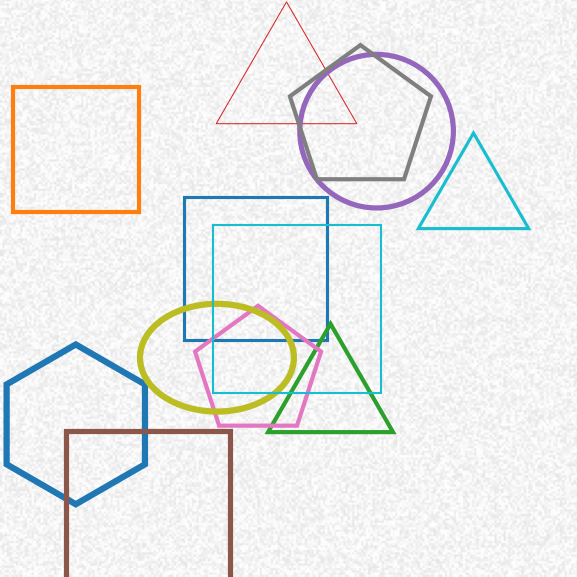[{"shape": "hexagon", "thickness": 3, "radius": 0.69, "center": [0.131, 0.264]}, {"shape": "square", "thickness": 1.5, "radius": 0.62, "center": [0.442, 0.534]}, {"shape": "square", "thickness": 2, "radius": 0.54, "center": [0.131, 0.74]}, {"shape": "triangle", "thickness": 2, "radius": 0.62, "center": [0.572, 0.313]}, {"shape": "triangle", "thickness": 0.5, "radius": 0.7, "center": [0.496, 0.855]}, {"shape": "circle", "thickness": 2.5, "radius": 0.66, "center": [0.652, 0.772]}, {"shape": "square", "thickness": 2.5, "radius": 0.71, "center": [0.257, 0.111]}, {"shape": "pentagon", "thickness": 2, "radius": 0.57, "center": [0.447, 0.355]}, {"shape": "pentagon", "thickness": 2, "radius": 0.64, "center": [0.624, 0.793]}, {"shape": "oval", "thickness": 3, "radius": 0.67, "center": [0.376, 0.38]}, {"shape": "square", "thickness": 1, "radius": 0.73, "center": [0.514, 0.463]}, {"shape": "triangle", "thickness": 1.5, "radius": 0.55, "center": [0.82, 0.658]}]